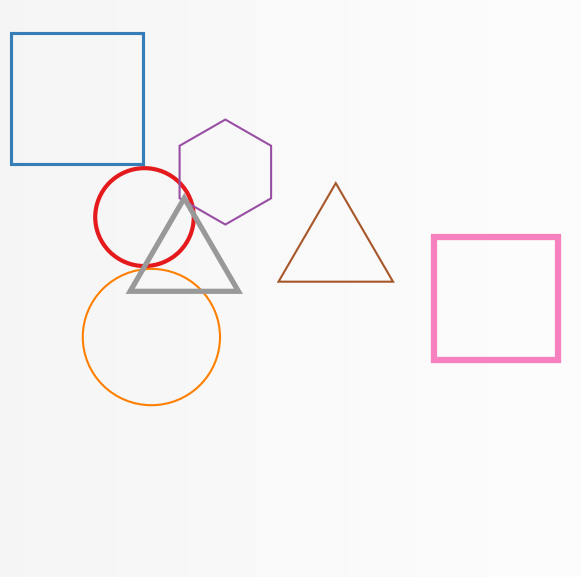[{"shape": "circle", "thickness": 2, "radius": 0.42, "center": [0.249, 0.623]}, {"shape": "square", "thickness": 1.5, "radius": 0.57, "center": [0.132, 0.829]}, {"shape": "hexagon", "thickness": 1, "radius": 0.45, "center": [0.388, 0.701]}, {"shape": "circle", "thickness": 1, "radius": 0.59, "center": [0.26, 0.416]}, {"shape": "triangle", "thickness": 1, "radius": 0.57, "center": [0.578, 0.568]}, {"shape": "square", "thickness": 3, "radius": 0.53, "center": [0.853, 0.483]}, {"shape": "triangle", "thickness": 2.5, "radius": 0.54, "center": [0.317, 0.549]}]